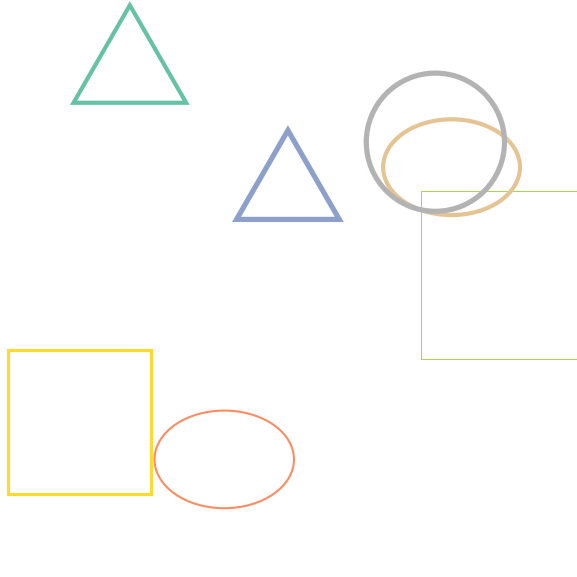[{"shape": "triangle", "thickness": 2, "radius": 0.56, "center": [0.225, 0.877]}, {"shape": "oval", "thickness": 1, "radius": 0.6, "center": [0.388, 0.204]}, {"shape": "triangle", "thickness": 2.5, "radius": 0.51, "center": [0.499, 0.671]}, {"shape": "square", "thickness": 0.5, "radius": 0.73, "center": [0.874, 0.523]}, {"shape": "square", "thickness": 1.5, "radius": 0.62, "center": [0.138, 0.268]}, {"shape": "oval", "thickness": 2, "radius": 0.59, "center": [0.782, 0.71]}, {"shape": "circle", "thickness": 2.5, "radius": 0.6, "center": [0.754, 0.753]}]